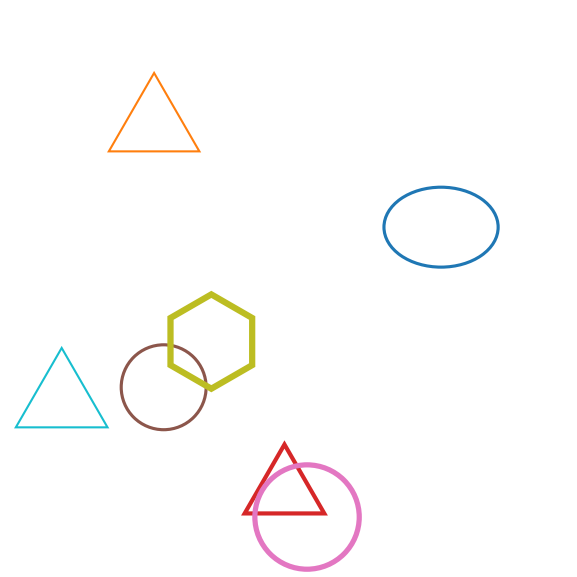[{"shape": "oval", "thickness": 1.5, "radius": 0.49, "center": [0.764, 0.606]}, {"shape": "triangle", "thickness": 1, "radius": 0.45, "center": [0.267, 0.782]}, {"shape": "triangle", "thickness": 2, "radius": 0.4, "center": [0.493, 0.15]}, {"shape": "circle", "thickness": 1.5, "radius": 0.37, "center": [0.283, 0.329]}, {"shape": "circle", "thickness": 2.5, "radius": 0.45, "center": [0.532, 0.104]}, {"shape": "hexagon", "thickness": 3, "radius": 0.41, "center": [0.366, 0.408]}, {"shape": "triangle", "thickness": 1, "radius": 0.46, "center": [0.107, 0.305]}]